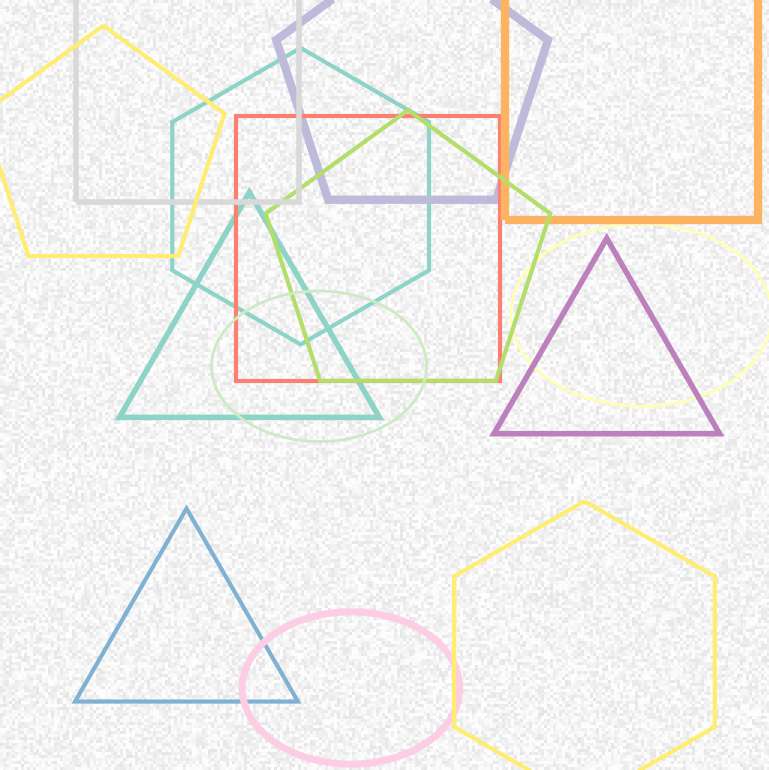[{"shape": "triangle", "thickness": 2, "radius": 0.97, "center": [0.324, 0.555]}, {"shape": "hexagon", "thickness": 1.5, "radius": 0.96, "center": [0.39, 0.745]}, {"shape": "oval", "thickness": 1, "radius": 0.85, "center": [0.833, 0.591]}, {"shape": "pentagon", "thickness": 3, "radius": 0.93, "center": [0.535, 0.891]}, {"shape": "square", "thickness": 1.5, "radius": 0.86, "center": [0.478, 0.677]}, {"shape": "triangle", "thickness": 1.5, "radius": 0.84, "center": [0.242, 0.172]}, {"shape": "square", "thickness": 3, "radius": 0.82, "center": [0.82, 0.879]}, {"shape": "pentagon", "thickness": 1.5, "radius": 0.97, "center": [0.53, 0.663]}, {"shape": "oval", "thickness": 2.5, "radius": 0.71, "center": [0.456, 0.107]}, {"shape": "square", "thickness": 2, "radius": 0.72, "center": [0.244, 0.883]}, {"shape": "triangle", "thickness": 2, "radius": 0.85, "center": [0.788, 0.521]}, {"shape": "oval", "thickness": 1, "radius": 0.7, "center": [0.414, 0.524]}, {"shape": "hexagon", "thickness": 1.5, "radius": 0.98, "center": [0.759, 0.154]}, {"shape": "pentagon", "thickness": 1.5, "radius": 0.83, "center": [0.134, 0.801]}]